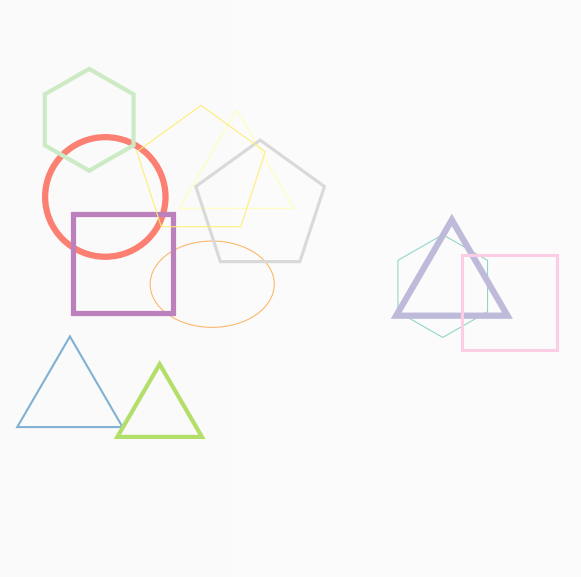[{"shape": "hexagon", "thickness": 0.5, "radius": 0.45, "center": [0.762, 0.504]}, {"shape": "triangle", "thickness": 0.5, "radius": 0.57, "center": [0.407, 0.695]}, {"shape": "triangle", "thickness": 3, "radius": 0.55, "center": [0.777, 0.508]}, {"shape": "circle", "thickness": 3, "radius": 0.52, "center": [0.181, 0.658]}, {"shape": "triangle", "thickness": 1, "radius": 0.52, "center": [0.12, 0.312]}, {"shape": "oval", "thickness": 0.5, "radius": 0.53, "center": [0.365, 0.507]}, {"shape": "triangle", "thickness": 2, "radius": 0.42, "center": [0.275, 0.285]}, {"shape": "square", "thickness": 1.5, "radius": 0.41, "center": [0.877, 0.475]}, {"shape": "pentagon", "thickness": 1.5, "radius": 0.58, "center": [0.448, 0.64]}, {"shape": "square", "thickness": 2.5, "radius": 0.43, "center": [0.212, 0.543]}, {"shape": "hexagon", "thickness": 2, "radius": 0.44, "center": [0.153, 0.792]}, {"shape": "pentagon", "thickness": 0.5, "radius": 0.58, "center": [0.346, 0.701]}]